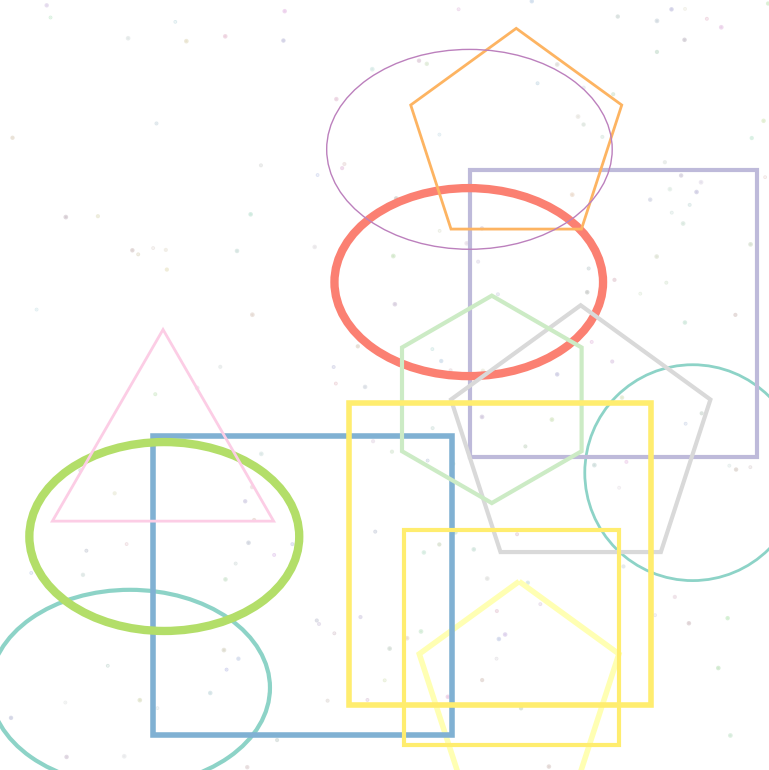[{"shape": "circle", "thickness": 1, "radius": 0.7, "center": [0.9, 0.386]}, {"shape": "oval", "thickness": 1.5, "radius": 0.91, "center": [0.169, 0.107]}, {"shape": "pentagon", "thickness": 2, "radius": 0.68, "center": [0.674, 0.109]}, {"shape": "square", "thickness": 1.5, "radius": 0.93, "center": [0.797, 0.593]}, {"shape": "oval", "thickness": 3, "radius": 0.87, "center": [0.609, 0.634]}, {"shape": "square", "thickness": 2, "radius": 0.97, "center": [0.393, 0.24]}, {"shape": "pentagon", "thickness": 1, "radius": 0.72, "center": [0.67, 0.819]}, {"shape": "oval", "thickness": 3, "radius": 0.88, "center": [0.213, 0.303]}, {"shape": "triangle", "thickness": 1, "radius": 0.83, "center": [0.212, 0.406]}, {"shape": "pentagon", "thickness": 1.5, "radius": 0.89, "center": [0.754, 0.426]}, {"shape": "oval", "thickness": 0.5, "radius": 0.93, "center": [0.61, 0.806]}, {"shape": "hexagon", "thickness": 1.5, "radius": 0.67, "center": [0.639, 0.481]}, {"shape": "square", "thickness": 1.5, "radius": 0.7, "center": [0.664, 0.172]}, {"shape": "square", "thickness": 2, "radius": 0.98, "center": [0.65, 0.28]}]